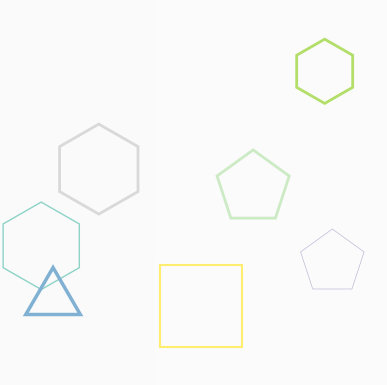[{"shape": "hexagon", "thickness": 1, "radius": 0.57, "center": [0.106, 0.362]}, {"shape": "pentagon", "thickness": 0.5, "radius": 0.43, "center": [0.858, 0.319]}, {"shape": "triangle", "thickness": 2.5, "radius": 0.41, "center": [0.137, 0.224]}, {"shape": "hexagon", "thickness": 2, "radius": 0.42, "center": [0.838, 0.815]}, {"shape": "hexagon", "thickness": 2, "radius": 0.58, "center": [0.255, 0.561]}, {"shape": "pentagon", "thickness": 2, "radius": 0.49, "center": [0.653, 0.513]}, {"shape": "square", "thickness": 1.5, "radius": 0.53, "center": [0.518, 0.205]}]